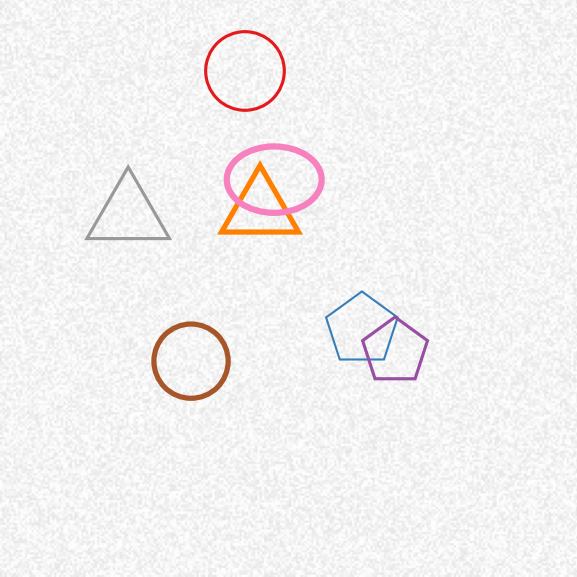[{"shape": "circle", "thickness": 1.5, "radius": 0.34, "center": [0.424, 0.876]}, {"shape": "pentagon", "thickness": 1, "radius": 0.33, "center": [0.627, 0.429]}, {"shape": "pentagon", "thickness": 1.5, "radius": 0.3, "center": [0.684, 0.391]}, {"shape": "triangle", "thickness": 2.5, "radius": 0.38, "center": [0.45, 0.636]}, {"shape": "circle", "thickness": 2.5, "radius": 0.32, "center": [0.331, 0.374]}, {"shape": "oval", "thickness": 3, "radius": 0.41, "center": [0.475, 0.688]}, {"shape": "triangle", "thickness": 1.5, "radius": 0.41, "center": [0.222, 0.627]}]